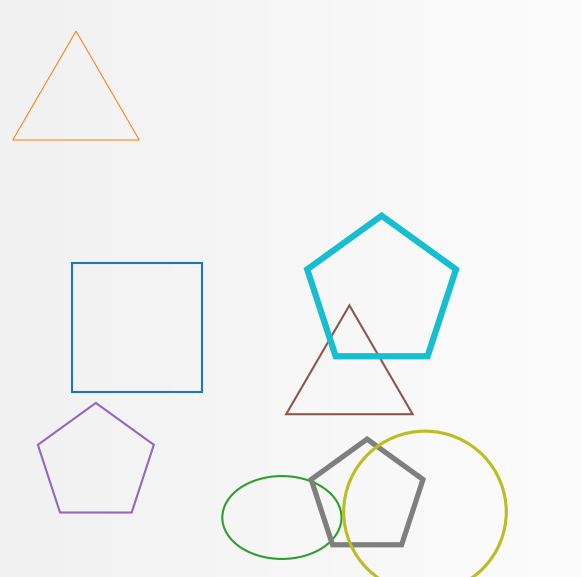[{"shape": "square", "thickness": 1, "radius": 0.56, "center": [0.236, 0.432]}, {"shape": "triangle", "thickness": 0.5, "radius": 0.63, "center": [0.131, 0.82]}, {"shape": "oval", "thickness": 1, "radius": 0.51, "center": [0.485, 0.103]}, {"shape": "pentagon", "thickness": 1, "radius": 0.52, "center": [0.165, 0.197]}, {"shape": "triangle", "thickness": 1, "radius": 0.63, "center": [0.601, 0.345]}, {"shape": "pentagon", "thickness": 2.5, "radius": 0.51, "center": [0.632, 0.138]}, {"shape": "circle", "thickness": 1.5, "radius": 0.7, "center": [0.731, 0.113]}, {"shape": "pentagon", "thickness": 3, "radius": 0.67, "center": [0.657, 0.491]}]